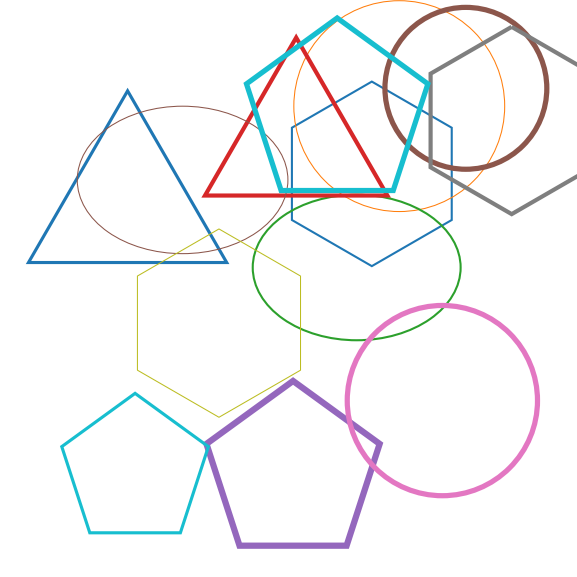[{"shape": "triangle", "thickness": 1.5, "radius": 0.99, "center": [0.221, 0.644]}, {"shape": "hexagon", "thickness": 1, "radius": 0.8, "center": [0.644, 0.698]}, {"shape": "circle", "thickness": 0.5, "radius": 0.91, "center": [0.691, 0.815]}, {"shape": "oval", "thickness": 1, "radius": 0.9, "center": [0.618, 0.536]}, {"shape": "triangle", "thickness": 2, "radius": 0.91, "center": [0.513, 0.752]}, {"shape": "pentagon", "thickness": 3, "radius": 0.79, "center": [0.507, 0.182]}, {"shape": "oval", "thickness": 0.5, "radius": 0.91, "center": [0.316, 0.688]}, {"shape": "circle", "thickness": 2.5, "radius": 0.7, "center": [0.807, 0.846]}, {"shape": "circle", "thickness": 2.5, "radius": 0.82, "center": [0.766, 0.305]}, {"shape": "hexagon", "thickness": 2, "radius": 0.81, "center": [0.886, 0.791]}, {"shape": "hexagon", "thickness": 0.5, "radius": 0.82, "center": [0.379, 0.44]}, {"shape": "pentagon", "thickness": 2.5, "radius": 0.83, "center": [0.584, 0.803]}, {"shape": "pentagon", "thickness": 1.5, "radius": 0.67, "center": [0.234, 0.185]}]